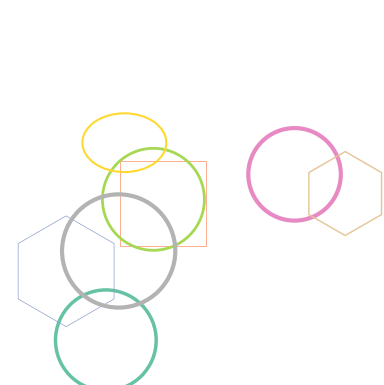[{"shape": "circle", "thickness": 2.5, "radius": 0.65, "center": [0.275, 0.116]}, {"shape": "square", "thickness": 0.5, "radius": 0.56, "center": [0.423, 0.472]}, {"shape": "hexagon", "thickness": 0.5, "radius": 0.72, "center": [0.172, 0.295]}, {"shape": "circle", "thickness": 3, "radius": 0.6, "center": [0.765, 0.547]}, {"shape": "circle", "thickness": 2, "radius": 0.66, "center": [0.398, 0.482]}, {"shape": "oval", "thickness": 1.5, "radius": 0.54, "center": [0.323, 0.629]}, {"shape": "hexagon", "thickness": 1, "radius": 0.55, "center": [0.897, 0.497]}, {"shape": "circle", "thickness": 3, "radius": 0.74, "center": [0.308, 0.348]}]